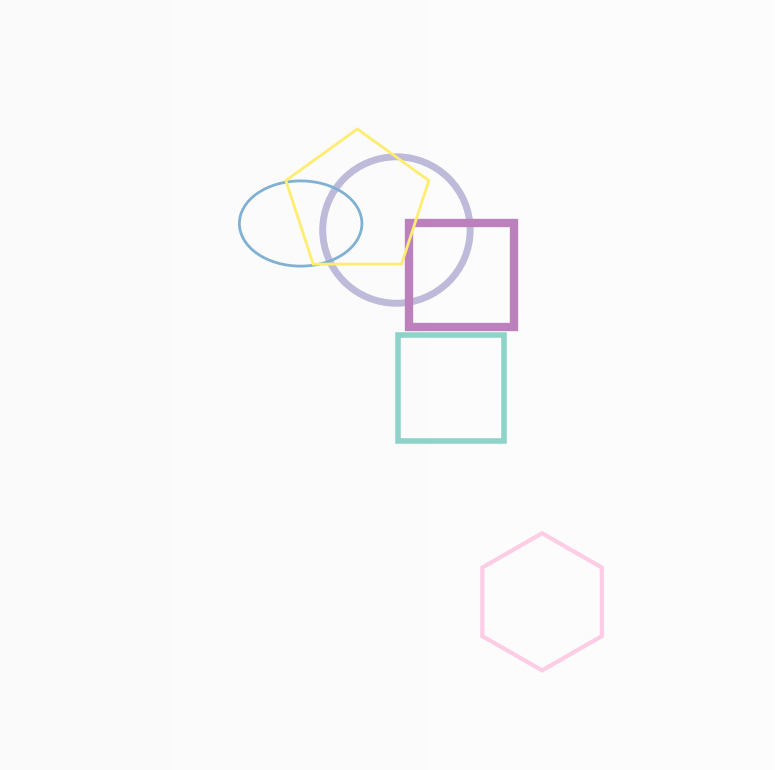[{"shape": "square", "thickness": 2, "radius": 0.34, "center": [0.582, 0.496]}, {"shape": "circle", "thickness": 2.5, "radius": 0.48, "center": [0.512, 0.701]}, {"shape": "oval", "thickness": 1, "radius": 0.4, "center": [0.388, 0.71]}, {"shape": "hexagon", "thickness": 1.5, "radius": 0.45, "center": [0.699, 0.218]}, {"shape": "square", "thickness": 3, "radius": 0.34, "center": [0.595, 0.643]}, {"shape": "pentagon", "thickness": 1, "radius": 0.49, "center": [0.461, 0.736]}]